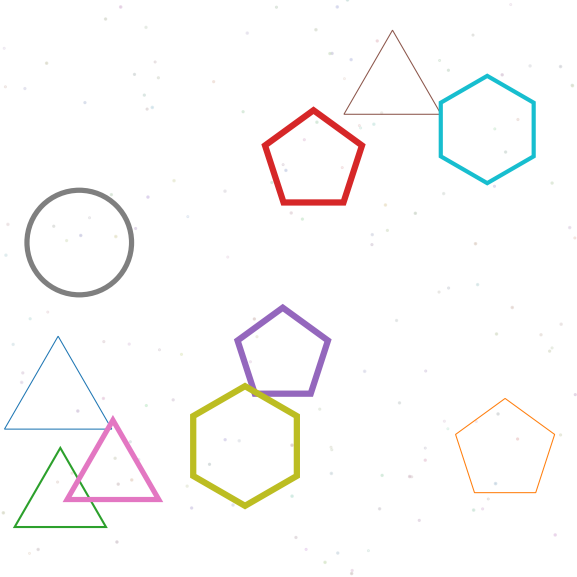[{"shape": "triangle", "thickness": 0.5, "radius": 0.54, "center": [0.101, 0.31]}, {"shape": "pentagon", "thickness": 0.5, "radius": 0.45, "center": [0.875, 0.219]}, {"shape": "triangle", "thickness": 1, "radius": 0.46, "center": [0.104, 0.132]}, {"shape": "pentagon", "thickness": 3, "radius": 0.44, "center": [0.543, 0.72]}, {"shape": "pentagon", "thickness": 3, "radius": 0.41, "center": [0.49, 0.384]}, {"shape": "triangle", "thickness": 0.5, "radius": 0.49, "center": [0.68, 0.85]}, {"shape": "triangle", "thickness": 2.5, "radius": 0.46, "center": [0.196, 0.18]}, {"shape": "circle", "thickness": 2.5, "radius": 0.45, "center": [0.137, 0.579]}, {"shape": "hexagon", "thickness": 3, "radius": 0.52, "center": [0.424, 0.227]}, {"shape": "hexagon", "thickness": 2, "radius": 0.46, "center": [0.844, 0.775]}]